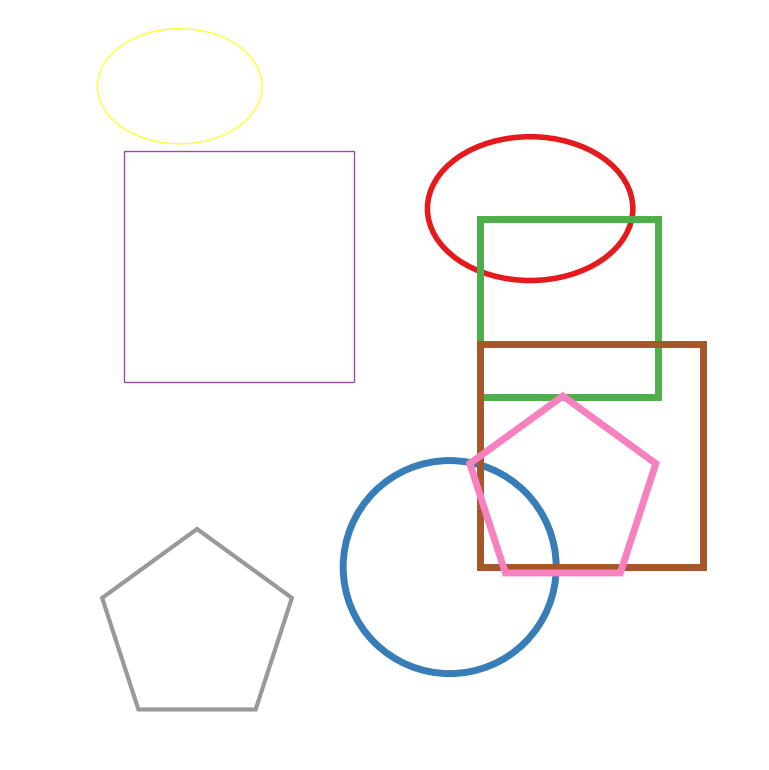[{"shape": "oval", "thickness": 2, "radius": 0.67, "center": [0.688, 0.729]}, {"shape": "circle", "thickness": 2.5, "radius": 0.69, "center": [0.584, 0.264]}, {"shape": "square", "thickness": 2.5, "radius": 0.58, "center": [0.739, 0.6]}, {"shape": "square", "thickness": 0.5, "radius": 0.75, "center": [0.31, 0.654]}, {"shape": "oval", "thickness": 0.5, "radius": 0.53, "center": [0.233, 0.888]}, {"shape": "square", "thickness": 2.5, "radius": 0.72, "center": [0.768, 0.408]}, {"shape": "pentagon", "thickness": 2.5, "radius": 0.64, "center": [0.731, 0.359]}, {"shape": "pentagon", "thickness": 1.5, "radius": 0.65, "center": [0.256, 0.183]}]